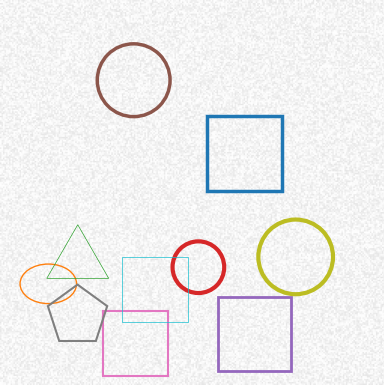[{"shape": "square", "thickness": 2.5, "radius": 0.48, "center": [0.635, 0.601]}, {"shape": "oval", "thickness": 1, "radius": 0.37, "center": [0.125, 0.263]}, {"shape": "triangle", "thickness": 0.5, "radius": 0.46, "center": [0.202, 0.323]}, {"shape": "circle", "thickness": 3, "radius": 0.34, "center": [0.515, 0.306]}, {"shape": "square", "thickness": 2, "radius": 0.48, "center": [0.662, 0.132]}, {"shape": "circle", "thickness": 2.5, "radius": 0.47, "center": [0.347, 0.792]}, {"shape": "square", "thickness": 1.5, "radius": 0.42, "center": [0.353, 0.108]}, {"shape": "pentagon", "thickness": 1.5, "radius": 0.4, "center": [0.201, 0.18]}, {"shape": "circle", "thickness": 3, "radius": 0.48, "center": [0.768, 0.333]}, {"shape": "square", "thickness": 0.5, "radius": 0.42, "center": [0.403, 0.248]}]